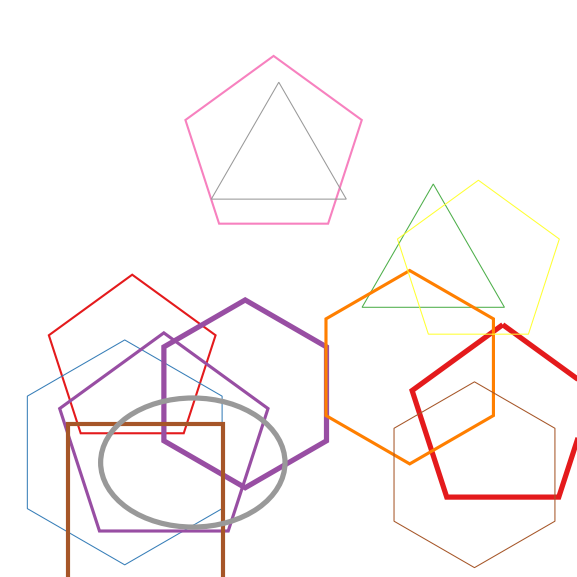[{"shape": "pentagon", "thickness": 1, "radius": 0.76, "center": [0.229, 0.372]}, {"shape": "pentagon", "thickness": 2.5, "radius": 0.83, "center": [0.871, 0.272]}, {"shape": "hexagon", "thickness": 0.5, "radius": 0.97, "center": [0.216, 0.216]}, {"shape": "triangle", "thickness": 0.5, "radius": 0.71, "center": [0.75, 0.538]}, {"shape": "pentagon", "thickness": 1.5, "radius": 0.95, "center": [0.284, 0.233]}, {"shape": "hexagon", "thickness": 2.5, "radius": 0.81, "center": [0.425, 0.317]}, {"shape": "hexagon", "thickness": 1.5, "radius": 0.84, "center": [0.709, 0.363]}, {"shape": "pentagon", "thickness": 0.5, "radius": 0.74, "center": [0.828, 0.54]}, {"shape": "square", "thickness": 2, "radius": 0.67, "center": [0.253, 0.131]}, {"shape": "hexagon", "thickness": 0.5, "radius": 0.8, "center": [0.822, 0.177]}, {"shape": "pentagon", "thickness": 1, "radius": 0.8, "center": [0.474, 0.742]}, {"shape": "triangle", "thickness": 0.5, "radius": 0.67, "center": [0.483, 0.722]}, {"shape": "oval", "thickness": 2.5, "radius": 0.8, "center": [0.334, 0.198]}]